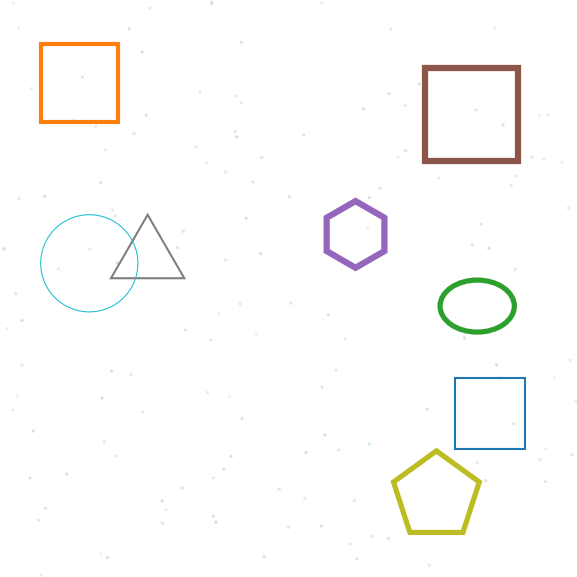[{"shape": "square", "thickness": 1, "radius": 0.31, "center": [0.848, 0.283]}, {"shape": "square", "thickness": 2, "radius": 0.34, "center": [0.138, 0.855]}, {"shape": "oval", "thickness": 2.5, "radius": 0.32, "center": [0.826, 0.469]}, {"shape": "hexagon", "thickness": 3, "radius": 0.29, "center": [0.616, 0.593]}, {"shape": "square", "thickness": 3, "radius": 0.4, "center": [0.817, 0.801]}, {"shape": "triangle", "thickness": 1, "radius": 0.37, "center": [0.256, 0.554]}, {"shape": "pentagon", "thickness": 2.5, "radius": 0.39, "center": [0.756, 0.14]}, {"shape": "circle", "thickness": 0.5, "radius": 0.42, "center": [0.155, 0.543]}]